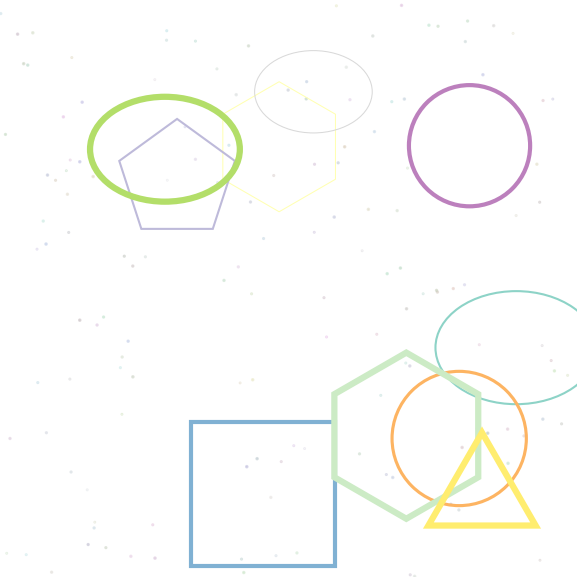[{"shape": "oval", "thickness": 1, "radius": 0.7, "center": [0.894, 0.397]}, {"shape": "hexagon", "thickness": 0.5, "radius": 0.56, "center": [0.483, 0.745]}, {"shape": "pentagon", "thickness": 1, "radius": 0.53, "center": [0.307, 0.688]}, {"shape": "square", "thickness": 2, "radius": 0.62, "center": [0.455, 0.143]}, {"shape": "circle", "thickness": 1.5, "radius": 0.58, "center": [0.795, 0.24]}, {"shape": "oval", "thickness": 3, "radius": 0.65, "center": [0.286, 0.741]}, {"shape": "oval", "thickness": 0.5, "radius": 0.51, "center": [0.543, 0.84]}, {"shape": "circle", "thickness": 2, "radius": 0.52, "center": [0.813, 0.747]}, {"shape": "hexagon", "thickness": 3, "radius": 0.72, "center": [0.704, 0.245]}, {"shape": "triangle", "thickness": 3, "radius": 0.54, "center": [0.835, 0.143]}]